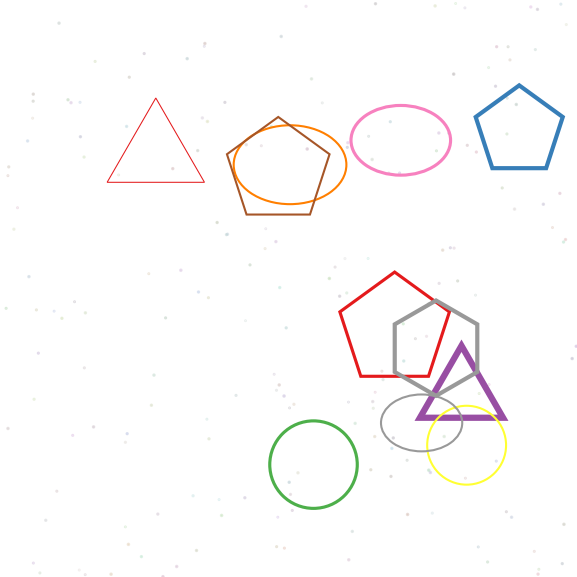[{"shape": "triangle", "thickness": 0.5, "radius": 0.49, "center": [0.27, 0.732]}, {"shape": "pentagon", "thickness": 1.5, "radius": 0.5, "center": [0.683, 0.428]}, {"shape": "pentagon", "thickness": 2, "radius": 0.4, "center": [0.899, 0.772]}, {"shape": "circle", "thickness": 1.5, "radius": 0.38, "center": [0.543, 0.195]}, {"shape": "triangle", "thickness": 3, "radius": 0.42, "center": [0.799, 0.317]}, {"shape": "oval", "thickness": 1, "radius": 0.49, "center": [0.502, 0.714]}, {"shape": "circle", "thickness": 1, "radius": 0.34, "center": [0.808, 0.228]}, {"shape": "pentagon", "thickness": 1, "radius": 0.47, "center": [0.482, 0.703]}, {"shape": "oval", "thickness": 1.5, "radius": 0.43, "center": [0.694, 0.756]}, {"shape": "hexagon", "thickness": 2, "radius": 0.41, "center": [0.755, 0.396]}, {"shape": "oval", "thickness": 1, "radius": 0.35, "center": [0.73, 0.267]}]